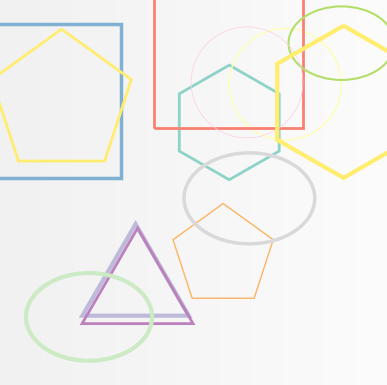[{"shape": "hexagon", "thickness": 2, "radius": 0.74, "center": [0.592, 0.682]}, {"shape": "circle", "thickness": 1, "radius": 0.72, "center": [0.736, 0.781]}, {"shape": "triangle", "thickness": 3, "radius": 0.79, "center": [0.35, 0.259]}, {"shape": "square", "thickness": 2, "radius": 0.96, "center": [0.59, 0.859]}, {"shape": "square", "thickness": 2.5, "radius": 1.0, "center": [0.114, 0.737]}, {"shape": "pentagon", "thickness": 1, "radius": 0.68, "center": [0.576, 0.335]}, {"shape": "oval", "thickness": 1.5, "radius": 0.68, "center": [0.881, 0.888]}, {"shape": "circle", "thickness": 0.5, "radius": 0.72, "center": [0.638, 0.786]}, {"shape": "oval", "thickness": 2.5, "radius": 0.84, "center": [0.644, 0.485]}, {"shape": "triangle", "thickness": 2, "radius": 0.83, "center": [0.355, 0.242]}, {"shape": "oval", "thickness": 3, "radius": 0.81, "center": [0.23, 0.177]}, {"shape": "pentagon", "thickness": 2, "radius": 0.95, "center": [0.159, 0.735]}, {"shape": "hexagon", "thickness": 3, "radius": 0.99, "center": [0.886, 0.736]}]